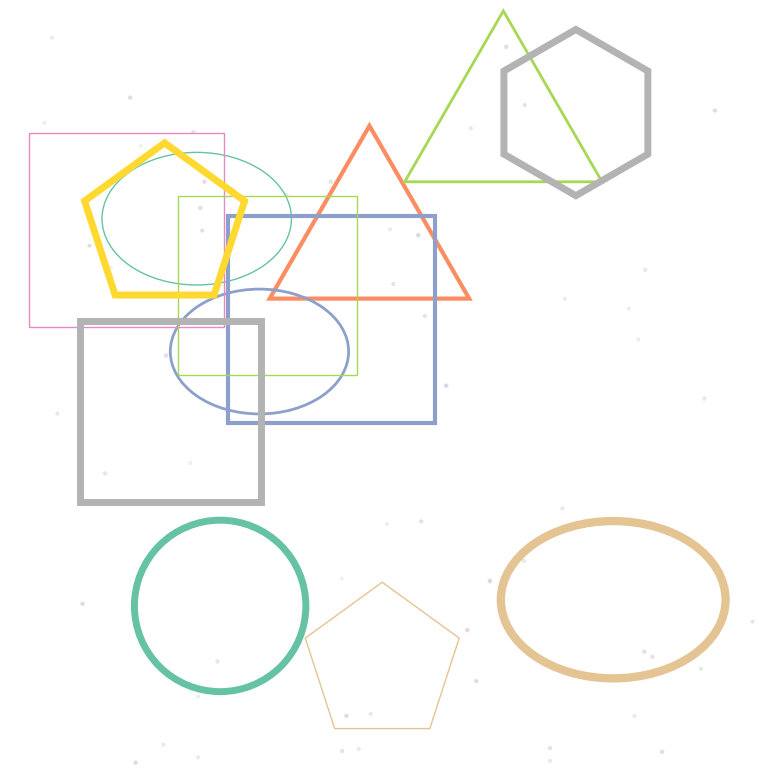[{"shape": "circle", "thickness": 2.5, "radius": 0.56, "center": [0.286, 0.213]}, {"shape": "oval", "thickness": 0.5, "radius": 0.62, "center": [0.255, 0.716]}, {"shape": "triangle", "thickness": 1.5, "radius": 0.75, "center": [0.48, 0.687]}, {"shape": "square", "thickness": 1.5, "radius": 0.67, "center": [0.431, 0.585]}, {"shape": "oval", "thickness": 1, "radius": 0.58, "center": [0.337, 0.543]}, {"shape": "square", "thickness": 0.5, "radius": 0.63, "center": [0.165, 0.701]}, {"shape": "triangle", "thickness": 1, "radius": 0.74, "center": [0.654, 0.838]}, {"shape": "square", "thickness": 0.5, "radius": 0.58, "center": [0.348, 0.63]}, {"shape": "pentagon", "thickness": 2.5, "radius": 0.55, "center": [0.214, 0.705]}, {"shape": "pentagon", "thickness": 0.5, "radius": 0.53, "center": [0.496, 0.139]}, {"shape": "oval", "thickness": 3, "radius": 0.73, "center": [0.796, 0.221]}, {"shape": "square", "thickness": 2.5, "radius": 0.59, "center": [0.221, 0.466]}, {"shape": "hexagon", "thickness": 2.5, "radius": 0.54, "center": [0.748, 0.854]}]